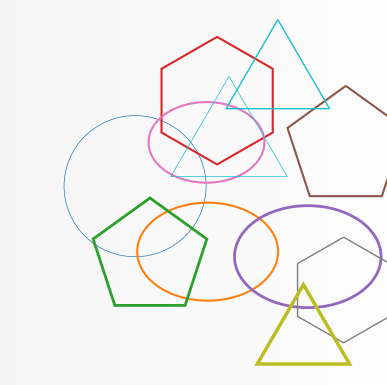[{"shape": "circle", "thickness": 0.5, "radius": 0.92, "center": [0.349, 0.516]}, {"shape": "oval", "thickness": 1.5, "radius": 0.91, "center": [0.536, 0.346]}, {"shape": "pentagon", "thickness": 2, "radius": 0.77, "center": [0.387, 0.332]}, {"shape": "hexagon", "thickness": 1.5, "radius": 0.83, "center": [0.56, 0.739]}, {"shape": "oval", "thickness": 2, "radius": 0.95, "center": [0.794, 0.333]}, {"shape": "pentagon", "thickness": 1.5, "radius": 0.79, "center": [0.892, 0.619]}, {"shape": "oval", "thickness": 1.5, "radius": 0.75, "center": [0.533, 0.63]}, {"shape": "hexagon", "thickness": 1, "radius": 0.69, "center": [0.887, 0.247]}, {"shape": "triangle", "thickness": 2.5, "radius": 0.69, "center": [0.783, 0.123]}, {"shape": "triangle", "thickness": 1, "radius": 0.77, "center": [0.717, 0.795]}, {"shape": "triangle", "thickness": 0.5, "radius": 0.87, "center": [0.591, 0.628]}]